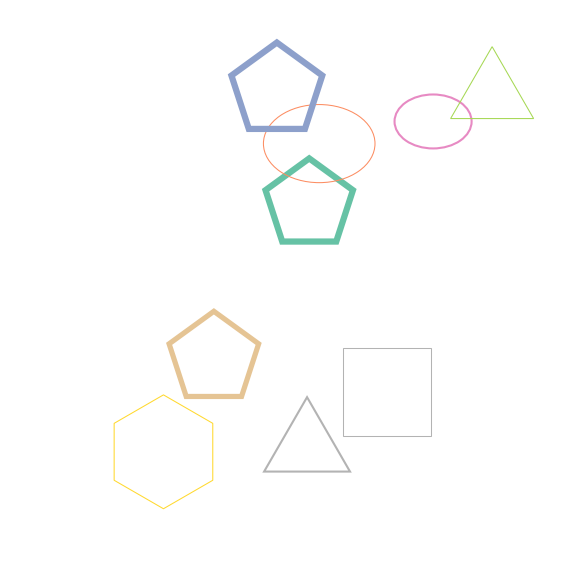[{"shape": "pentagon", "thickness": 3, "radius": 0.4, "center": [0.535, 0.645]}, {"shape": "oval", "thickness": 0.5, "radius": 0.48, "center": [0.553, 0.75]}, {"shape": "pentagon", "thickness": 3, "radius": 0.41, "center": [0.479, 0.843]}, {"shape": "oval", "thickness": 1, "radius": 0.33, "center": [0.75, 0.789]}, {"shape": "triangle", "thickness": 0.5, "radius": 0.41, "center": [0.852, 0.835]}, {"shape": "hexagon", "thickness": 0.5, "radius": 0.49, "center": [0.283, 0.217]}, {"shape": "pentagon", "thickness": 2.5, "radius": 0.41, "center": [0.37, 0.379]}, {"shape": "square", "thickness": 0.5, "radius": 0.38, "center": [0.669, 0.32]}, {"shape": "triangle", "thickness": 1, "radius": 0.43, "center": [0.532, 0.225]}]